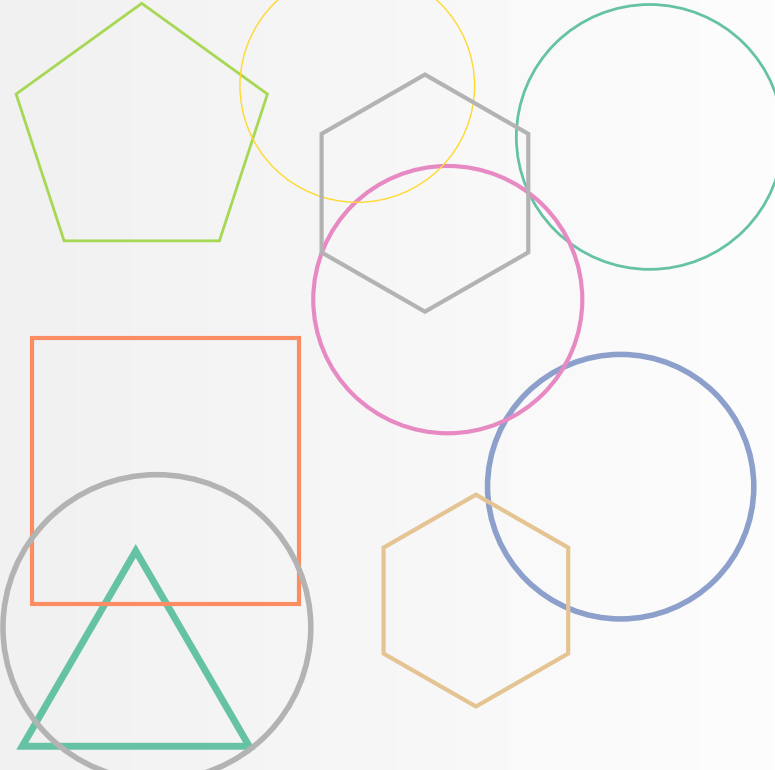[{"shape": "triangle", "thickness": 2.5, "radius": 0.85, "center": [0.175, 0.115]}, {"shape": "circle", "thickness": 1, "radius": 0.86, "center": [0.838, 0.822]}, {"shape": "square", "thickness": 1.5, "radius": 0.86, "center": [0.213, 0.389]}, {"shape": "circle", "thickness": 2, "radius": 0.86, "center": [0.801, 0.368]}, {"shape": "circle", "thickness": 1.5, "radius": 0.87, "center": [0.578, 0.611]}, {"shape": "pentagon", "thickness": 1, "radius": 0.85, "center": [0.183, 0.825]}, {"shape": "circle", "thickness": 0.5, "radius": 0.76, "center": [0.461, 0.889]}, {"shape": "hexagon", "thickness": 1.5, "radius": 0.69, "center": [0.614, 0.22]}, {"shape": "hexagon", "thickness": 1.5, "radius": 0.77, "center": [0.548, 0.749]}, {"shape": "circle", "thickness": 2, "radius": 0.99, "center": [0.202, 0.185]}]